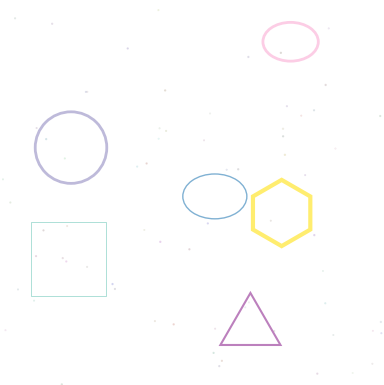[{"shape": "square", "thickness": 0.5, "radius": 0.48, "center": [0.177, 0.327]}, {"shape": "circle", "thickness": 2, "radius": 0.46, "center": [0.184, 0.617]}, {"shape": "oval", "thickness": 1, "radius": 0.42, "center": [0.558, 0.49]}, {"shape": "oval", "thickness": 2, "radius": 0.36, "center": [0.755, 0.892]}, {"shape": "triangle", "thickness": 1.5, "radius": 0.45, "center": [0.65, 0.149]}, {"shape": "hexagon", "thickness": 3, "radius": 0.43, "center": [0.732, 0.447]}]